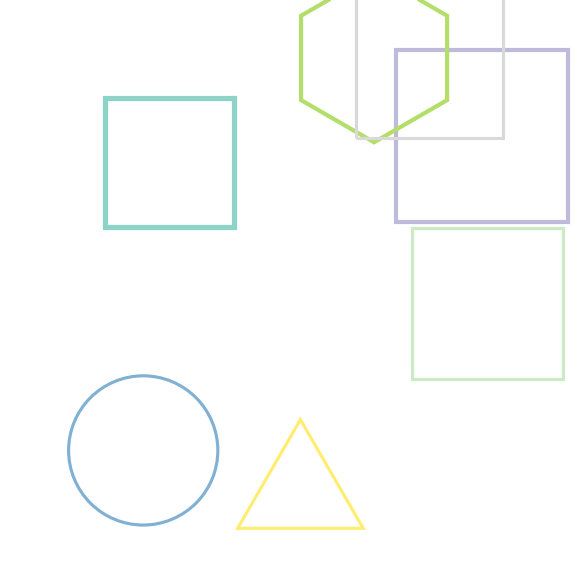[{"shape": "square", "thickness": 2.5, "radius": 0.56, "center": [0.293, 0.717]}, {"shape": "square", "thickness": 2, "radius": 0.74, "center": [0.835, 0.764]}, {"shape": "circle", "thickness": 1.5, "radius": 0.65, "center": [0.248, 0.219]}, {"shape": "hexagon", "thickness": 2, "radius": 0.73, "center": [0.648, 0.899]}, {"shape": "square", "thickness": 1.5, "radius": 0.64, "center": [0.744, 0.889]}, {"shape": "square", "thickness": 1.5, "radius": 0.65, "center": [0.844, 0.474]}, {"shape": "triangle", "thickness": 1.5, "radius": 0.63, "center": [0.52, 0.147]}]